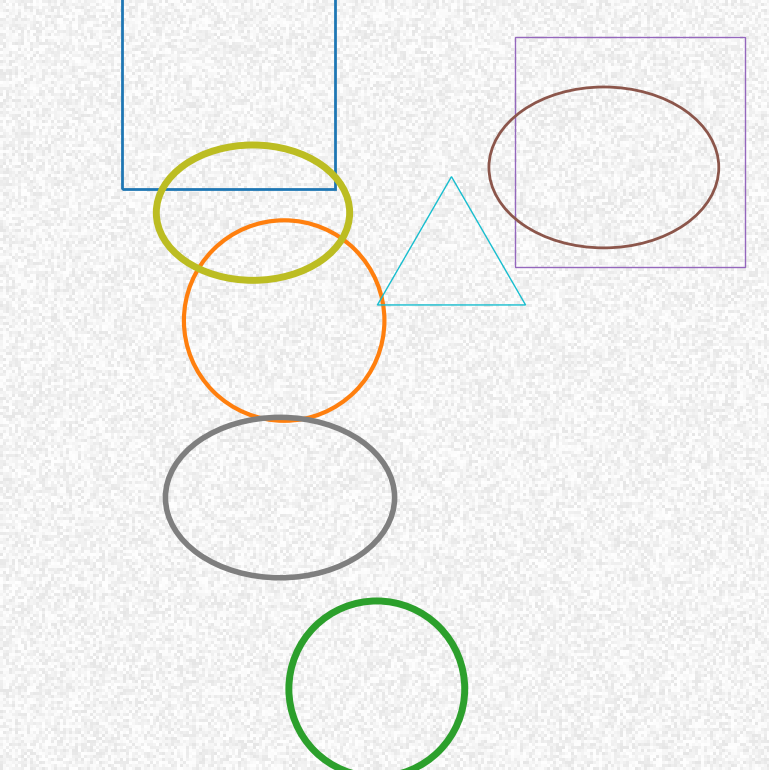[{"shape": "square", "thickness": 1, "radius": 0.69, "center": [0.296, 0.893]}, {"shape": "circle", "thickness": 1.5, "radius": 0.65, "center": [0.369, 0.584]}, {"shape": "circle", "thickness": 2.5, "radius": 0.57, "center": [0.489, 0.105]}, {"shape": "square", "thickness": 0.5, "radius": 0.75, "center": [0.818, 0.803]}, {"shape": "oval", "thickness": 1, "radius": 0.75, "center": [0.784, 0.783]}, {"shape": "oval", "thickness": 2, "radius": 0.74, "center": [0.364, 0.354]}, {"shape": "oval", "thickness": 2.5, "radius": 0.63, "center": [0.329, 0.724]}, {"shape": "triangle", "thickness": 0.5, "radius": 0.56, "center": [0.586, 0.66]}]